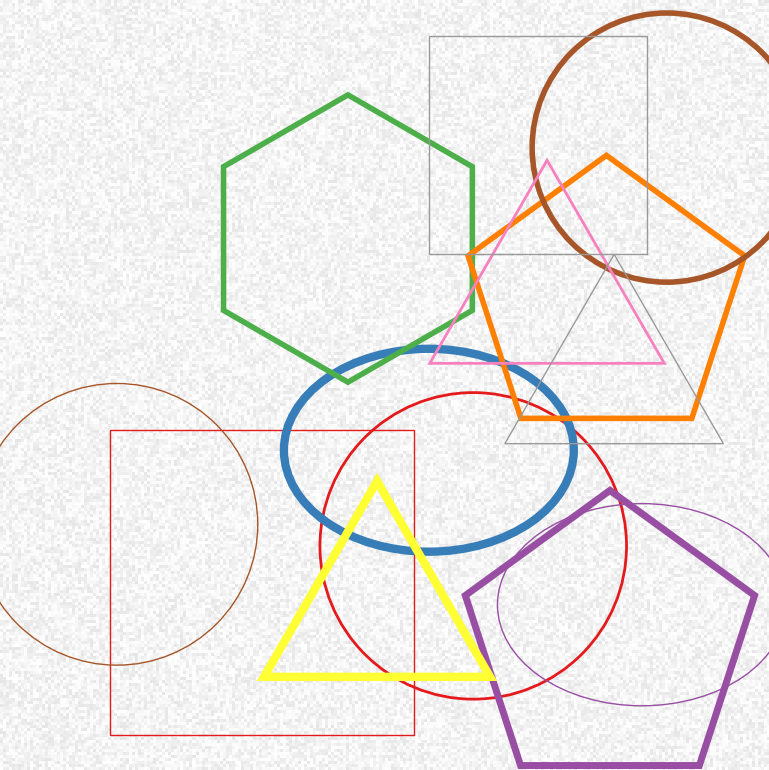[{"shape": "square", "thickness": 0.5, "radius": 0.99, "center": [0.34, 0.243]}, {"shape": "circle", "thickness": 1, "radius": 1.0, "center": [0.615, 0.291]}, {"shape": "oval", "thickness": 3, "radius": 0.94, "center": [0.557, 0.415]}, {"shape": "hexagon", "thickness": 2, "radius": 0.93, "center": [0.452, 0.69]}, {"shape": "oval", "thickness": 0.5, "radius": 0.94, "center": [0.834, 0.215]}, {"shape": "pentagon", "thickness": 2.5, "radius": 0.99, "center": [0.792, 0.166]}, {"shape": "pentagon", "thickness": 2, "radius": 0.94, "center": [0.787, 0.609]}, {"shape": "triangle", "thickness": 3, "radius": 0.85, "center": [0.49, 0.206]}, {"shape": "circle", "thickness": 2, "radius": 0.87, "center": [0.866, 0.808]}, {"shape": "circle", "thickness": 0.5, "radius": 0.91, "center": [0.152, 0.319]}, {"shape": "triangle", "thickness": 1, "radius": 0.88, "center": [0.71, 0.616]}, {"shape": "triangle", "thickness": 0.5, "radius": 0.82, "center": [0.798, 0.506]}, {"shape": "square", "thickness": 0.5, "radius": 0.71, "center": [0.698, 0.811]}]